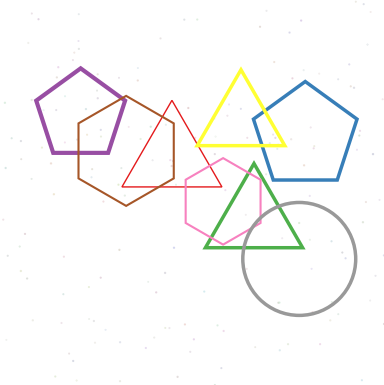[{"shape": "triangle", "thickness": 1, "radius": 0.75, "center": [0.447, 0.589]}, {"shape": "pentagon", "thickness": 2.5, "radius": 0.71, "center": [0.793, 0.647]}, {"shape": "triangle", "thickness": 2.5, "radius": 0.73, "center": [0.66, 0.429]}, {"shape": "pentagon", "thickness": 3, "radius": 0.61, "center": [0.21, 0.701]}, {"shape": "triangle", "thickness": 2.5, "radius": 0.66, "center": [0.626, 0.687]}, {"shape": "hexagon", "thickness": 1.5, "radius": 0.71, "center": [0.328, 0.608]}, {"shape": "hexagon", "thickness": 1.5, "radius": 0.56, "center": [0.58, 0.477]}, {"shape": "circle", "thickness": 2.5, "radius": 0.73, "center": [0.777, 0.327]}]